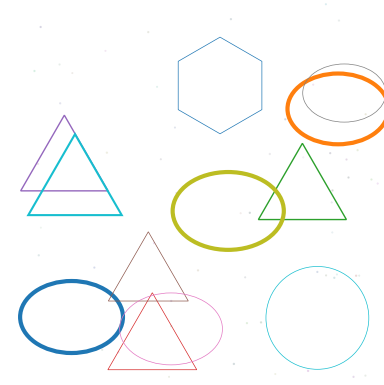[{"shape": "hexagon", "thickness": 0.5, "radius": 0.63, "center": [0.572, 0.778]}, {"shape": "oval", "thickness": 3, "radius": 0.67, "center": [0.186, 0.177]}, {"shape": "oval", "thickness": 3, "radius": 0.66, "center": [0.878, 0.717]}, {"shape": "triangle", "thickness": 1, "radius": 0.66, "center": [0.785, 0.496]}, {"shape": "triangle", "thickness": 0.5, "radius": 0.67, "center": [0.396, 0.106]}, {"shape": "triangle", "thickness": 1, "radius": 0.66, "center": [0.167, 0.57]}, {"shape": "triangle", "thickness": 0.5, "radius": 0.6, "center": [0.385, 0.278]}, {"shape": "oval", "thickness": 0.5, "radius": 0.67, "center": [0.444, 0.146]}, {"shape": "oval", "thickness": 0.5, "radius": 0.54, "center": [0.894, 0.758]}, {"shape": "oval", "thickness": 3, "radius": 0.72, "center": [0.593, 0.452]}, {"shape": "circle", "thickness": 0.5, "radius": 0.67, "center": [0.824, 0.174]}, {"shape": "triangle", "thickness": 1.5, "radius": 0.7, "center": [0.195, 0.511]}]